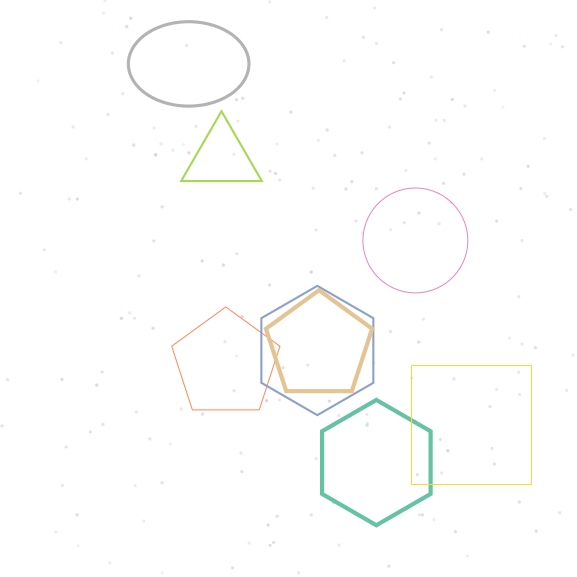[{"shape": "hexagon", "thickness": 2, "radius": 0.54, "center": [0.652, 0.198]}, {"shape": "pentagon", "thickness": 0.5, "radius": 0.49, "center": [0.391, 0.369]}, {"shape": "hexagon", "thickness": 1, "radius": 0.56, "center": [0.55, 0.392]}, {"shape": "circle", "thickness": 0.5, "radius": 0.45, "center": [0.719, 0.583]}, {"shape": "triangle", "thickness": 1, "radius": 0.4, "center": [0.384, 0.726]}, {"shape": "square", "thickness": 0.5, "radius": 0.52, "center": [0.816, 0.264]}, {"shape": "pentagon", "thickness": 2, "radius": 0.48, "center": [0.552, 0.4]}, {"shape": "oval", "thickness": 1.5, "radius": 0.52, "center": [0.327, 0.888]}]